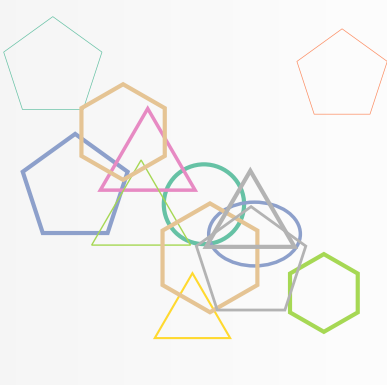[{"shape": "circle", "thickness": 3, "radius": 0.52, "center": [0.526, 0.47]}, {"shape": "pentagon", "thickness": 0.5, "radius": 0.67, "center": [0.136, 0.823]}, {"shape": "pentagon", "thickness": 0.5, "radius": 0.61, "center": [0.883, 0.803]}, {"shape": "oval", "thickness": 2.5, "radius": 0.59, "center": [0.657, 0.392]}, {"shape": "pentagon", "thickness": 3, "radius": 0.71, "center": [0.194, 0.51]}, {"shape": "triangle", "thickness": 2.5, "radius": 0.71, "center": [0.381, 0.577]}, {"shape": "triangle", "thickness": 1, "radius": 0.74, "center": [0.364, 0.437]}, {"shape": "hexagon", "thickness": 3, "radius": 0.5, "center": [0.836, 0.239]}, {"shape": "triangle", "thickness": 1.5, "radius": 0.56, "center": [0.497, 0.178]}, {"shape": "hexagon", "thickness": 3, "radius": 0.71, "center": [0.542, 0.33]}, {"shape": "hexagon", "thickness": 3, "radius": 0.62, "center": [0.318, 0.657]}, {"shape": "triangle", "thickness": 3, "radius": 0.66, "center": [0.646, 0.425]}, {"shape": "pentagon", "thickness": 2, "radius": 0.74, "center": [0.648, 0.315]}]